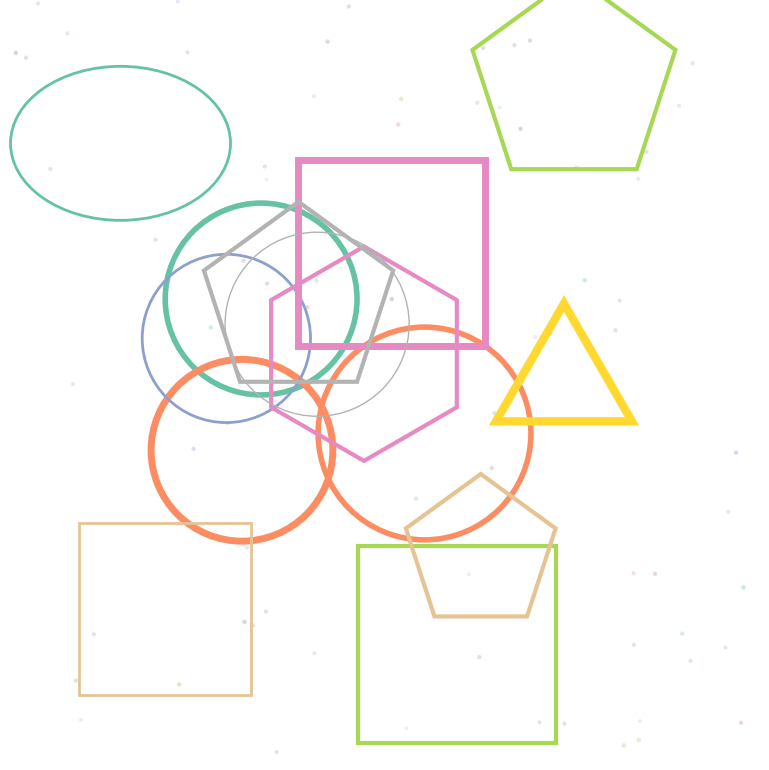[{"shape": "oval", "thickness": 1, "radius": 0.71, "center": [0.157, 0.814]}, {"shape": "circle", "thickness": 2, "radius": 0.62, "center": [0.339, 0.612]}, {"shape": "circle", "thickness": 2.5, "radius": 0.59, "center": [0.314, 0.415]}, {"shape": "circle", "thickness": 2, "radius": 0.69, "center": [0.551, 0.437]}, {"shape": "circle", "thickness": 1, "radius": 0.55, "center": [0.294, 0.56]}, {"shape": "square", "thickness": 2.5, "radius": 0.61, "center": [0.508, 0.671]}, {"shape": "hexagon", "thickness": 1.5, "radius": 0.7, "center": [0.473, 0.541]}, {"shape": "pentagon", "thickness": 1.5, "radius": 0.69, "center": [0.745, 0.892]}, {"shape": "square", "thickness": 1.5, "radius": 0.64, "center": [0.593, 0.163]}, {"shape": "triangle", "thickness": 3, "radius": 0.51, "center": [0.732, 0.504]}, {"shape": "square", "thickness": 1, "radius": 0.56, "center": [0.214, 0.209]}, {"shape": "pentagon", "thickness": 1.5, "radius": 0.51, "center": [0.624, 0.282]}, {"shape": "pentagon", "thickness": 1.5, "radius": 0.65, "center": [0.388, 0.609]}, {"shape": "circle", "thickness": 0.5, "radius": 0.6, "center": [0.412, 0.579]}]